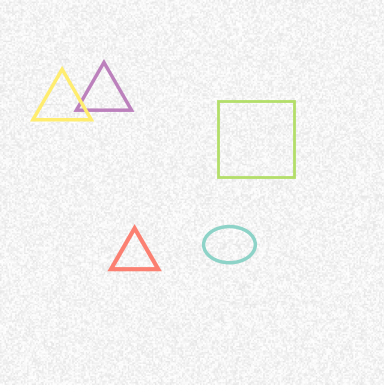[{"shape": "oval", "thickness": 2.5, "radius": 0.34, "center": [0.596, 0.365]}, {"shape": "triangle", "thickness": 3, "radius": 0.35, "center": [0.35, 0.336]}, {"shape": "square", "thickness": 2, "radius": 0.49, "center": [0.665, 0.639]}, {"shape": "triangle", "thickness": 2.5, "radius": 0.41, "center": [0.27, 0.755]}, {"shape": "triangle", "thickness": 2.5, "radius": 0.44, "center": [0.161, 0.733]}]